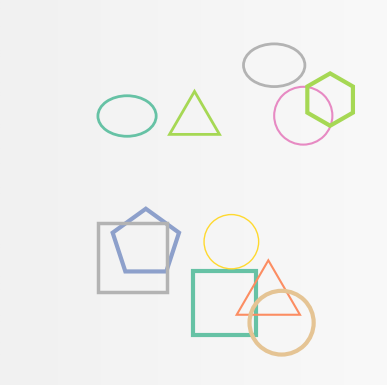[{"shape": "square", "thickness": 3, "radius": 0.41, "center": [0.58, 0.213]}, {"shape": "oval", "thickness": 2, "radius": 0.38, "center": [0.328, 0.699]}, {"shape": "triangle", "thickness": 1.5, "radius": 0.47, "center": [0.692, 0.23]}, {"shape": "pentagon", "thickness": 3, "radius": 0.45, "center": [0.376, 0.368]}, {"shape": "circle", "thickness": 1.5, "radius": 0.38, "center": [0.783, 0.699]}, {"shape": "triangle", "thickness": 2, "radius": 0.37, "center": [0.502, 0.688]}, {"shape": "hexagon", "thickness": 3, "radius": 0.34, "center": [0.852, 0.741]}, {"shape": "circle", "thickness": 1, "radius": 0.35, "center": [0.597, 0.372]}, {"shape": "circle", "thickness": 3, "radius": 0.41, "center": [0.727, 0.162]}, {"shape": "oval", "thickness": 2, "radius": 0.4, "center": [0.708, 0.831]}, {"shape": "square", "thickness": 2.5, "radius": 0.45, "center": [0.342, 0.331]}]